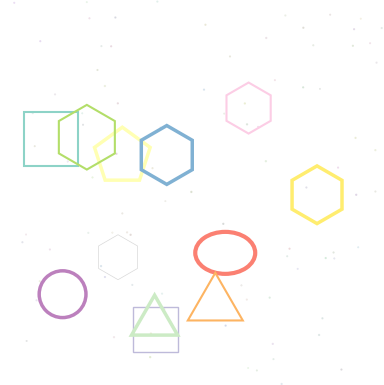[{"shape": "square", "thickness": 1.5, "radius": 0.35, "center": [0.133, 0.639]}, {"shape": "pentagon", "thickness": 2.5, "radius": 0.38, "center": [0.318, 0.594]}, {"shape": "square", "thickness": 1, "radius": 0.29, "center": [0.405, 0.144]}, {"shape": "oval", "thickness": 3, "radius": 0.39, "center": [0.585, 0.343]}, {"shape": "hexagon", "thickness": 2.5, "radius": 0.38, "center": [0.433, 0.597]}, {"shape": "triangle", "thickness": 1.5, "radius": 0.41, "center": [0.559, 0.209]}, {"shape": "hexagon", "thickness": 1.5, "radius": 0.42, "center": [0.226, 0.644]}, {"shape": "hexagon", "thickness": 1.5, "radius": 0.33, "center": [0.646, 0.719]}, {"shape": "hexagon", "thickness": 0.5, "radius": 0.29, "center": [0.307, 0.332]}, {"shape": "circle", "thickness": 2.5, "radius": 0.3, "center": [0.163, 0.236]}, {"shape": "triangle", "thickness": 2.5, "radius": 0.35, "center": [0.402, 0.164]}, {"shape": "hexagon", "thickness": 2.5, "radius": 0.37, "center": [0.823, 0.494]}]